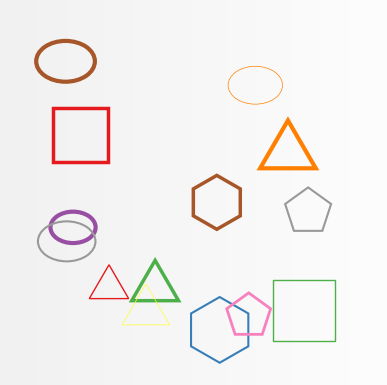[{"shape": "square", "thickness": 2.5, "radius": 0.35, "center": [0.207, 0.648]}, {"shape": "triangle", "thickness": 1, "radius": 0.29, "center": [0.281, 0.254]}, {"shape": "hexagon", "thickness": 1.5, "radius": 0.43, "center": [0.567, 0.143]}, {"shape": "triangle", "thickness": 2.5, "radius": 0.35, "center": [0.4, 0.254]}, {"shape": "square", "thickness": 1, "radius": 0.4, "center": [0.784, 0.194]}, {"shape": "oval", "thickness": 3, "radius": 0.29, "center": [0.188, 0.409]}, {"shape": "triangle", "thickness": 3, "radius": 0.41, "center": [0.743, 0.604]}, {"shape": "oval", "thickness": 0.5, "radius": 0.35, "center": [0.659, 0.779]}, {"shape": "triangle", "thickness": 0.5, "radius": 0.35, "center": [0.376, 0.192]}, {"shape": "hexagon", "thickness": 2.5, "radius": 0.35, "center": [0.559, 0.474]}, {"shape": "oval", "thickness": 3, "radius": 0.38, "center": [0.169, 0.841]}, {"shape": "pentagon", "thickness": 2, "radius": 0.3, "center": [0.642, 0.18]}, {"shape": "oval", "thickness": 1.5, "radius": 0.37, "center": [0.172, 0.373]}, {"shape": "pentagon", "thickness": 1.5, "radius": 0.31, "center": [0.795, 0.451]}]